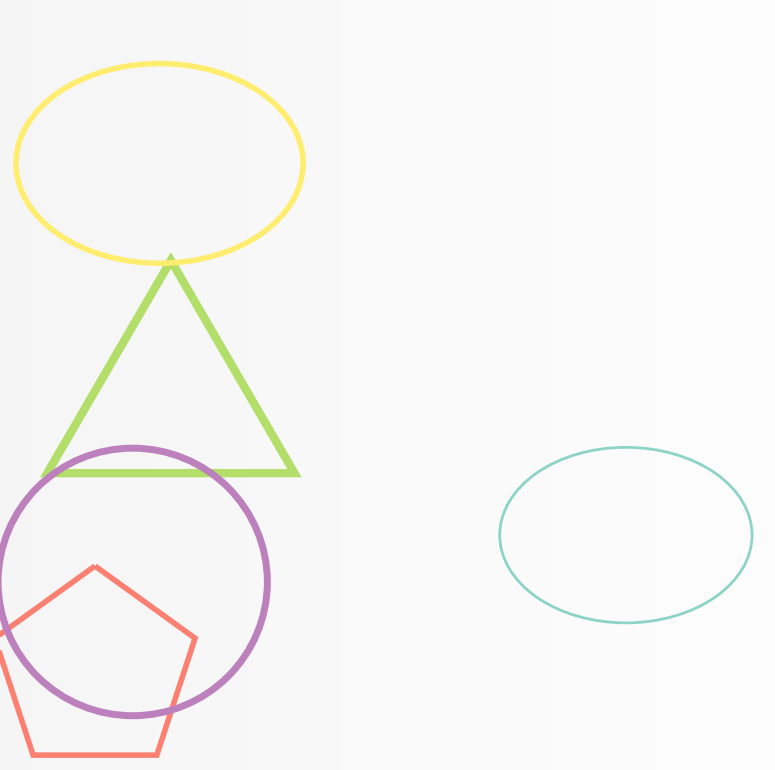[{"shape": "oval", "thickness": 1, "radius": 0.81, "center": [0.808, 0.305]}, {"shape": "pentagon", "thickness": 2, "radius": 0.68, "center": [0.123, 0.129]}, {"shape": "triangle", "thickness": 3, "radius": 0.92, "center": [0.22, 0.478]}, {"shape": "circle", "thickness": 2.5, "radius": 0.87, "center": [0.171, 0.244]}, {"shape": "oval", "thickness": 2, "radius": 0.93, "center": [0.206, 0.788]}]